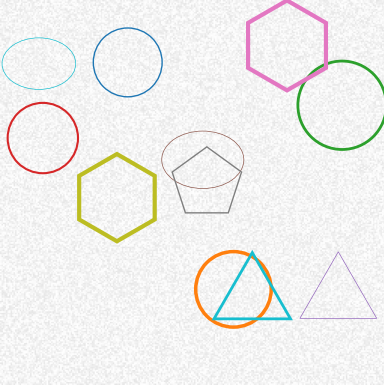[{"shape": "circle", "thickness": 1, "radius": 0.45, "center": [0.332, 0.838]}, {"shape": "circle", "thickness": 2.5, "radius": 0.49, "center": [0.606, 0.248]}, {"shape": "circle", "thickness": 2, "radius": 0.57, "center": [0.889, 0.727]}, {"shape": "circle", "thickness": 1.5, "radius": 0.46, "center": [0.111, 0.641]}, {"shape": "triangle", "thickness": 0.5, "radius": 0.58, "center": [0.879, 0.231]}, {"shape": "oval", "thickness": 0.5, "radius": 0.53, "center": [0.527, 0.585]}, {"shape": "hexagon", "thickness": 3, "radius": 0.58, "center": [0.745, 0.882]}, {"shape": "pentagon", "thickness": 1, "radius": 0.47, "center": [0.537, 0.524]}, {"shape": "hexagon", "thickness": 3, "radius": 0.57, "center": [0.304, 0.487]}, {"shape": "oval", "thickness": 0.5, "radius": 0.48, "center": [0.101, 0.835]}, {"shape": "triangle", "thickness": 2, "radius": 0.57, "center": [0.655, 0.229]}]